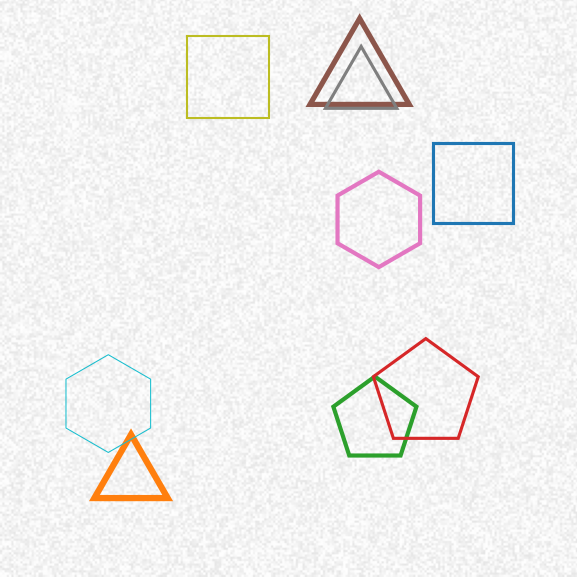[{"shape": "square", "thickness": 1.5, "radius": 0.35, "center": [0.819, 0.682]}, {"shape": "triangle", "thickness": 3, "radius": 0.37, "center": [0.227, 0.173]}, {"shape": "pentagon", "thickness": 2, "radius": 0.38, "center": [0.649, 0.272]}, {"shape": "pentagon", "thickness": 1.5, "radius": 0.48, "center": [0.737, 0.317]}, {"shape": "triangle", "thickness": 2.5, "radius": 0.5, "center": [0.623, 0.868]}, {"shape": "hexagon", "thickness": 2, "radius": 0.41, "center": [0.656, 0.619]}, {"shape": "triangle", "thickness": 1.5, "radius": 0.36, "center": [0.625, 0.847]}, {"shape": "square", "thickness": 1, "radius": 0.35, "center": [0.394, 0.866]}, {"shape": "hexagon", "thickness": 0.5, "radius": 0.42, "center": [0.188, 0.3]}]